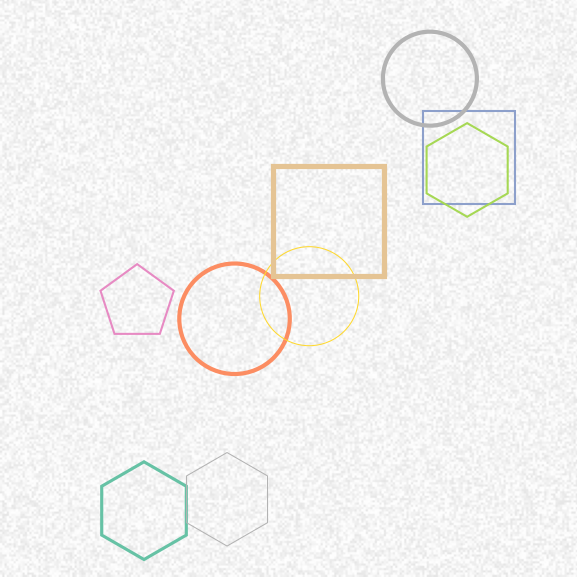[{"shape": "hexagon", "thickness": 1.5, "radius": 0.42, "center": [0.249, 0.115]}, {"shape": "circle", "thickness": 2, "radius": 0.48, "center": [0.406, 0.447]}, {"shape": "square", "thickness": 1, "radius": 0.4, "center": [0.812, 0.726]}, {"shape": "pentagon", "thickness": 1, "radius": 0.33, "center": [0.238, 0.475]}, {"shape": "hexagon", "thickness": 1, "radius": 0.41, "center": [0.809, 0.705]}, {"shape": "circle", "thickness": 0.5, "radius": 0.43, "center": [0.535, 0.486]}, {"shape": "square", "thickness": 2.5, "radius": 0.48, "center": [0.569, 0.616]}, {"shape": "circle", "thickness": 2, "radius": 0.41, "center": [0.744, 0.863]}, {"shape": "hexagon", "thickness": 0.5, "radius": 0.4, "center": [0.393, 0.135]}]